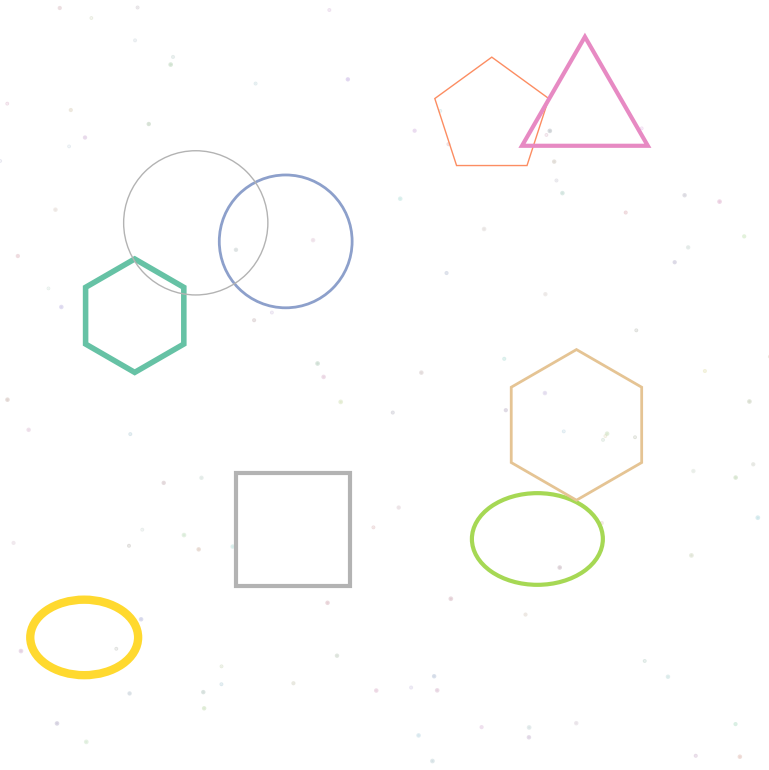[{"shape": "hexagon", "thickness": 2, "radius": 0.37, "center": [0.175, 0.59]}, {"shape": "pentagon", "thickness": 0.5, "radius": 0.39, "center": [0.639, 0.848]}, {"shape": "circle", "thickness": 1, "radius": 0.43, "center": [0.371, 0.687]}, {"shape": "triangle", "thickness": 1.5, "radius": 0.47, "center": [0.76, 0.858]}, {"shape": "oval", "thickness": 1.5, "radius": 0.43, "center": [0.698, 0.3]}, {"shape": "oval", "thickness": 3, "radius": 0.35, "center": [0.109, 0.172]}, {"shape": "hexagon", "thickness": 1, "radius": 0.49, "center": [0.749, 0.448]}, {"shape": "square", "thickness": 1.5, "radius": 0.37, "center": [0.381, 0.312]}, {"shape": "circle", "thickness": 0.5, "radius": 0.47, "center": [0.254, 0.711]}]